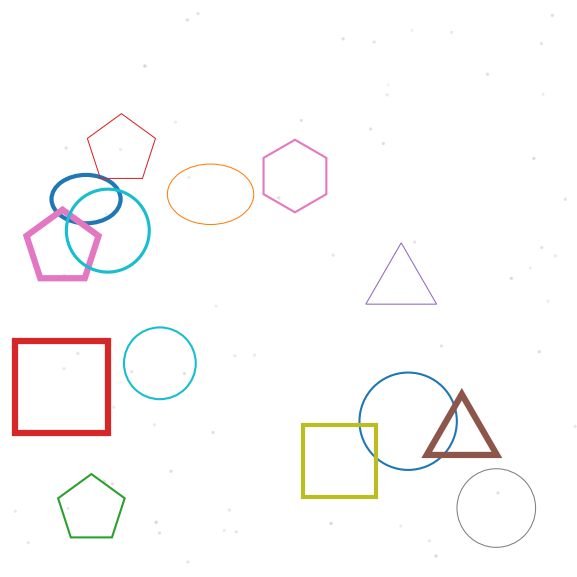[{"shape": "oval", "thickness": 2, "radius": 0.3, "center": [0.149, 0.654]}, {"shape": "circle", "thickness": 1, "radius": 0.42, "center": [0.707, 0.27]}, {"shape": "oval", "thickness": 0.5, "radius": 0.37, "center": [0.365, 0.663]}, {"shape": "pentagon", "thickness": 1, "radius": 0.3, "center": [0.158, 0.118]}, {"shape": "square", "thickness": 3, "radius": 0.4, "center": [0.106, 0.329]}, {"shape": "pentagon", "thickness": 0.5, "radius": 0.31, "center": [0.21, 0.74]}, {"shape": "triangle", "thickness": 0.5, "radius": 0.35, "center": [0.695, 0.508]}, {"shape": "triangle", "thickness": 3, "radius": 0.35, "center": [0.8, 0.246]}, {"shape": "pentagon", "thickness": 3, "radius": 0.33, "center": [0.108, 0.57]}, {"shape": "hexagon", "thickness": 1, "radius": 0.31, "center": [0.511, 0.694]}, {"shape": "circle", "thickness": 0.5, "radius": 0.34, "center": [0.859, 0.119]}, {"shape": "square", "thickness": 2, "radius": 0.31, "center": [0.588, 0.201]}, {"shape": "circle", "thickness": 1.5, "radius": 0.36, "center": [0.187, 0.6]}, {"shape": "circle", "thickness": 1, "radius": 0.31, "center": [0.277, 0.37]}]